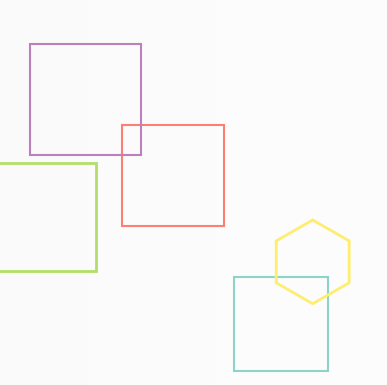[{"shape": "square", "thickness": 1.5, "radius": 0.61, "center": [0.726, 0.158]}, {"shape": "square", "thickness": 1.5, "radius": 0.66, "center": [0.447, 0.544]}, {"shape": "square", "thickness": 2, "radius": 0.7, "center": [0.106, 0.437]}, {"shape": "square", "thickness": 1.5, "radius": 0.72, "center": [0.221, 0.742]}, {"shape": "hexagon", "thickness": 2, "radius": 0.54, "center": [0.807, 0.32]}]